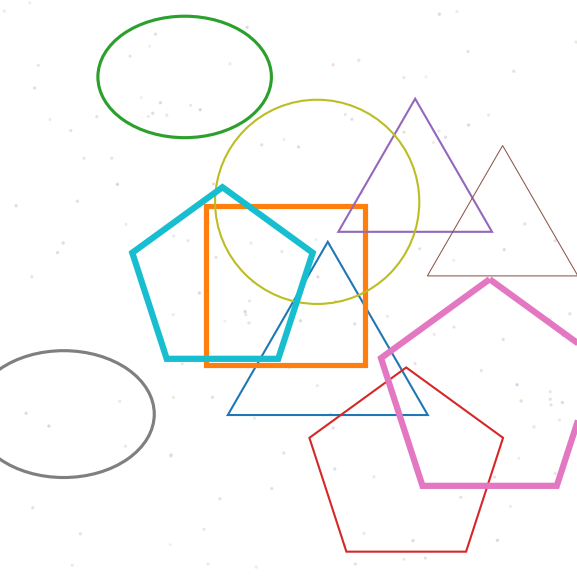[{"shape": "triangle", "thickness": 1, "radius": 1.0, "center": [0.568, 0.38]}, {"shape": "square", "thickness": 2.5, "radius": 0.69, "center": [0.494, 0.504]}, {"shape": "oval", "thickness": 1.5, "radius": 0.75, "center": [0.32, 0.866]}, {"shape": "pentagon", "thickness": 1, "radius": 0.88, "center": [0.703, 0.186]}, {"shape": "triangle", "thickness": 1, "radius": 0.77, "center": [0.719, 0.675]}, {"shape": "triangle", "thickness": 0.5, "radius": 0.75, "center": [0.87, 0.597]}, {"shape": "pentagon", "thickness": 3, "radius": 0.99, "center": [0.848, 0.318]}, {"shape": "oval", "thickness": 1.5, "radius": 0.78, "center": [0.11, 0.282]}, {"shape": "circle", "thickness": 1, "radius": 0.88, "center": [0.549, 0.65]}, {"shape": "pentagon", "thickness": 3, "radius": 0.82, "center": [0.385, 0.511]}]